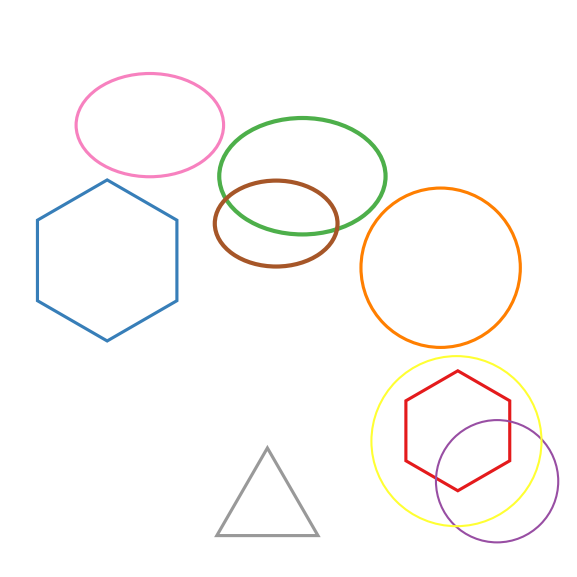[{"shape": "hexagon", "thickness": 1.5, "radius": 0.52, "center": [0.793, 0.253]}, {"shape": "hexagon", "thickness": 1.5, "radius": 0.7, "center": [0.186, 0.548]}, {"shape": "oval", "thickness": 2, "radius": 0.72, "center": [0.524, 0.694]}, {"shape": "circle", "thickness": 1, "radius": 0.53, "center": [0.861, 0.166]}, {"shape": "circle", "thickness": 1.5, "radius": 0.69, "center": [0.763, 0.536]}, {"shape": "circle", "thickness": 1, "radius": 0.74, "center": [0.79, 0.235]}, {"shape": "oval", "thickness": 2, "radius": 0.53, "center": [0.478, 0.612]}, {"shape": "oval", "thickness": 1.5, "radius": 0.64, "center": [0.259, 0.782]}, {"shape": "triangle", "thickness": 1.5, "radius": 0.51, "center": [0.463, 0.122]}]